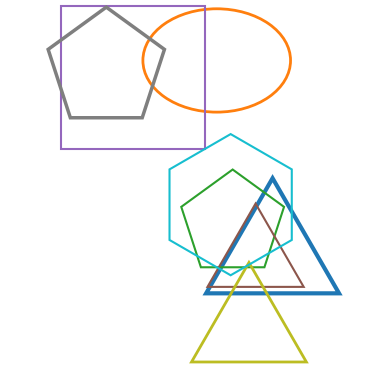[{"shape": "triangle", "thickness": 3, "radius": 1.0, "center": [0.708, 0.338]}, {"shape": "oval", "thickness": 2, "radius": 0.96, "center": [0.563, 0.843]}, {"shape": "pentagon", "thickness": 1.5, "radius": 0.7, "center": [0.604, 0.419]}, {"shape": "square", "thickness": 1.5, "radius": 0.93, "center": [0.345, 0.799]}, {"shape": "triangle", "thickness": 1.5, "radius": 0.72, "center": [0.664, 0.327]}, {"shape": "pentagon", "thickness": 2.5, "radius": 0.79, "center": [0.276, 0.823]}, {"shape": "triangle", "thickness": 2, "radius": 0.86, "center": [0.647, 0.146]}, {"shape": "hexagon", "thickness": 1.5, "radius": 0.92, "center": [0.599, 0.468]}]